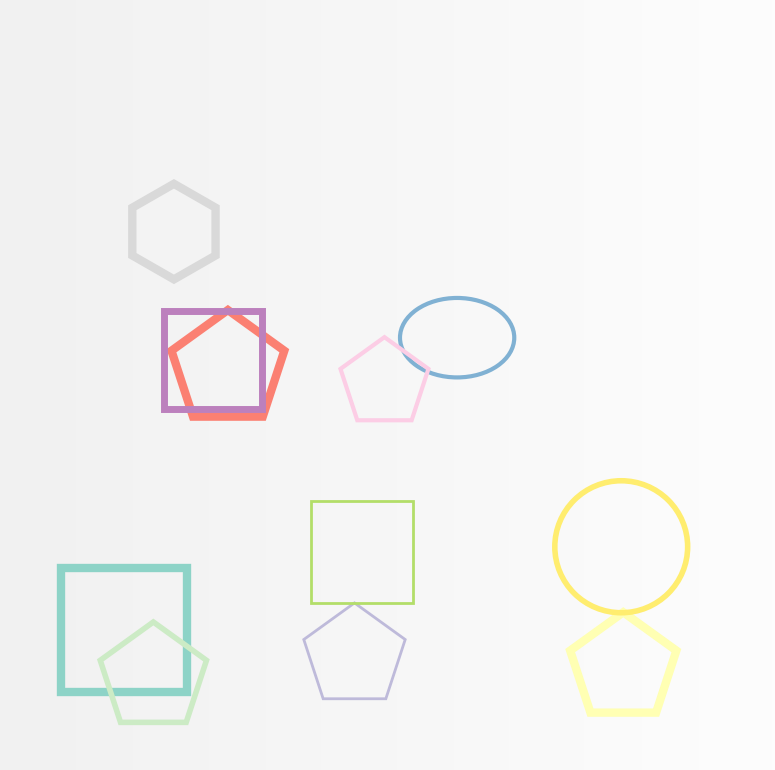[{"shape": "square", "thickness": 3, "radius": 0.41, "center": [0.16, 0.182]}, {"shape": "pentagon", "thickness": 3, "radius": 0.36, "center": [0.804, 0.133]}, {"shape": "pentagon", "thickness": 1, "radius": 0.34, "center": [0.457, 0.148]}, {"shape": "pentagon", "thickness": 3, "radius": 0.38, "center": [0.294, 0.521]}, {"shape": "oval", "thickness": 1.5, "radius": 0.37, "center": [0.59, 0.561]}, {"shape": "square", "thickness": 1, "radius": 0.33, "center": [0.467, 0.283]}, {"shape": "pentagon", "thickness": 1.5, "radius": 0.3, "center": [0.496, 0.502]}, {"shape": "hexagon", "thickness": 3, "radius": 0.31, "center": [0.224, 0.699]}, {"shape": "square", "thickness": 2.5, "radius": 0.32, "center": [0.275, 0.533]}, {"shape": "pentagon", "thickness": 2, "radius": 0.36, "center": [0.198, 0.12]}, {"shape": "circle", "thickness": 2, "radius": 0.43, "center": [0.802, 0.29]}]